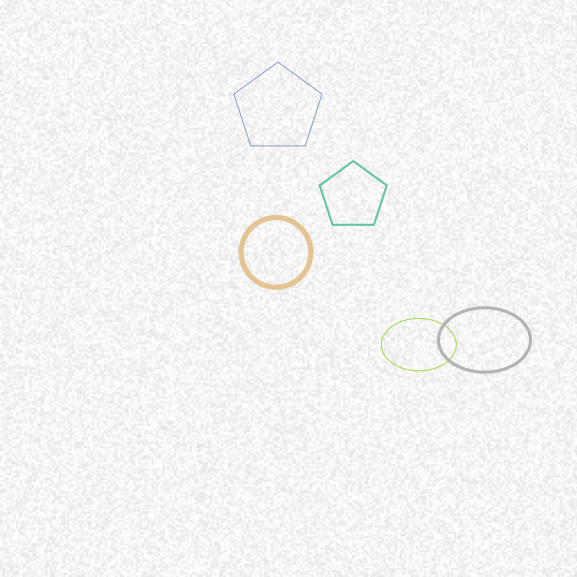[{"shape": "pentagon", "thickness": 1, "radius": 0.31, "center": [0.612, 0.659]}, {"shape": "pentagon", "thickness": 0.5, "radius": 0.4, "center": [0.481, 0.811]}, {"shape": "oval", "thickness": 0.5, "radius": 0.32, "center": [0.725, 0.402]}, {"shape": "circle", "thickness": 2.5, "radius": 0.3, "center": [0.478, 0.562]}, {"shape": "oval", "thickness": 1.5, "radius": 0.4, "center": [0.839, 0.41]}]